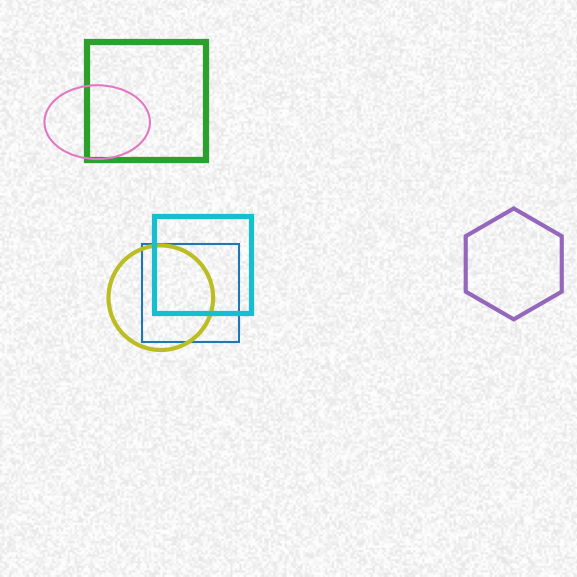[{"shape": "square", "thickness": 1, "radius": 0.42, "center": [0.33, 0.492]}, {"shape": "square", "thickness": 3, "radius": 0.51, "center": [0.254, 0.824]}, {"shape": "hexagon", "thickness": 2, "radius": 0.48, "center": [0.89, 0.542]}, {"shape": "oval", "thickness": 1, "radius": 0.46, "center": [0.168, 0.788]}, {"shape": "circle", "thickness": 2, "radius": 0.45, "center": [0.278, 0.484]}, {"shape": "square", "thickness": 2.5, "radius": 0.42, "center": [0.35, 0.541]}]